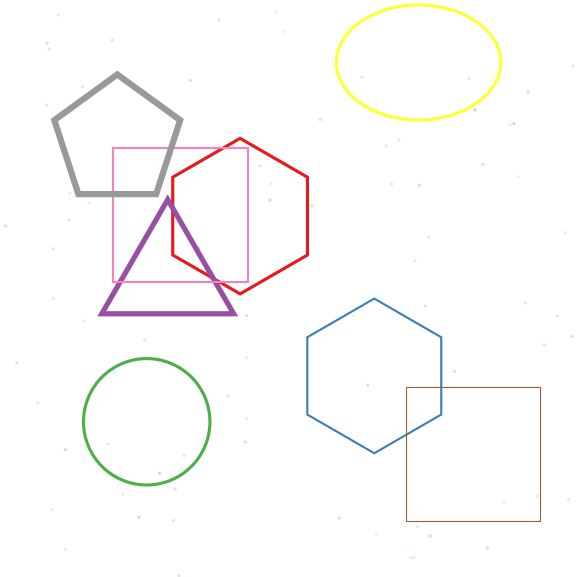[{"shape": "hexagon", "thickness": 1.5, "radius": 0.67, "center": [0.416, 0.625]}, {"shape": "hexagon", "thickness": 1, "radius": 0.67, "center": [0.648, 0.348]}, {"shape": "circle", "thickness": 1.5, "radius": 0.55, "center": [0.254, 0.269]}, {"shape": "triangle", "thickness": 2.5, "radius": 0.66, "center": [0.29, 0.522]}, {"shape": "oval", "thickness": 1.5, "radius": 0.71, "center": [0.725, 0.891]}, {"shape": "square", "thickness": 0.5, "radius": 0.58, "center": [0.82, 0.213]}, {"shape": "square", "thickness": 1, "radius": 0.58, "center": [0.312, 0.627]}, {"shape": "pentagon", "thickness": 3, "radius": 0.57, "center": [0.203, 0.756]}]